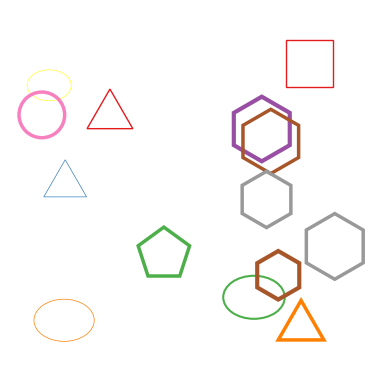[{"shape": "triangle", "thickness": 1, "radius": 0.34, "center": [0.286, 0.7]}, {"shape": "square", "thickness": 1, "radius": 0.3, "center": [0.805, 0.836]}, {"shape": "triangle", "thickness": 0.5, "radius": 0.32, "center": [0.169, 0.521]}, {"shape": "pentagon", "thickness": 2.5, "radius": 0.35, "center": [0.426, 0.34]}, {"shape": "oval", "thickness": 1.5, "radius": 0.4, "center": [0.66, 0.228]}, {"shape": "hexagon", "thickness": 3, "radius": 0.42, "center": [0.68, 0.665]}, {"shape": "oval", "thickness": 0.5, "radius": 0.39, "center": [0.166, 0.168]}, {"shape": "triangle", "thickness": 2.5, "radius": 0.34, "center": [0.782, 0.151]}, {"shape": "oval", "thickness": 0.5, "radius": 0.29, "center": [0.128, 0.778]}, {"shape": "hexagon", "thickness": 2.5, "radius": 0.42, "center": [0.703, 0.633]}, {"shape": "hexagon", "thickness": 3, "radius": 0.32, "center": [0.723, 0.285]}, {"shape": "circle", "thickness": 2.5, "radius": 0.3, "center": [0.109, 0.702]}, {"shape": "hexagon", "thickness": 2.5, "radius": 0.43, "center": [0.87, 0.36]}, {"shape": "hexagon", "thickness": 2.5, "radius": 0.37, "center": [0.692, 0.482]}]